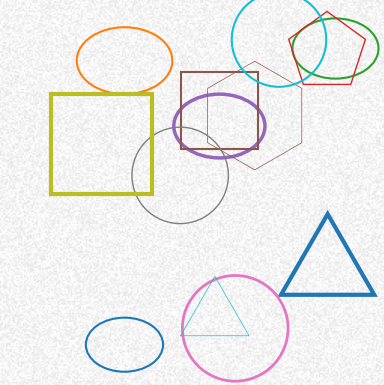[{"shape": "triangle", "thickness": 3, "radius": 0.7, "center": [0.851, 0.304]}, {"shape": "oval", "thickness": 1.5, "radius": 0.5, "center": [0.323, 0.105]}, {"shape": "oval", "thickness": 1.5, "radius": 0.62, "center": [0.324, 0.842]}, {"shape": "oval", "thickness": 1.5, "radius": 0.56, "center": [0.871, 0.874]}, {"shape": "pentagon", "thickness": 1, "radius": 0.52, "center": [0.849, 0.865]}, {"shape": "oval", "thickness": 2.5, "radius": 0.59, "center": [0.57, 0.673]}, {"shape": "hexagon", "thickness": 0.5, "radius": 0.71, "center": [0.662, 0.7]}, {"shape": "square", "thickness": 1.5, "radius": 0.5, "center": [0.57, 0.713]}, {"shape": "circle", "thickness": 2, "radius": 0.69, "center": [0.611, 0.147]}, {"shape": "circle", "thickness": 1, "radius": 0.63, "center": [0.468, 0.544]}, {"shape": "square", "thickness": 3, "radius": 0.65, "center": [0.264, 0.627]}, {"shape": "circle", "thickness": 1.5, "radius": 0.61, "center": [0.725, 0.897]}, {"shape": "triangle", "thickness": 0.5, "radius": 0.51, "center": [0.558, 0.179]}]